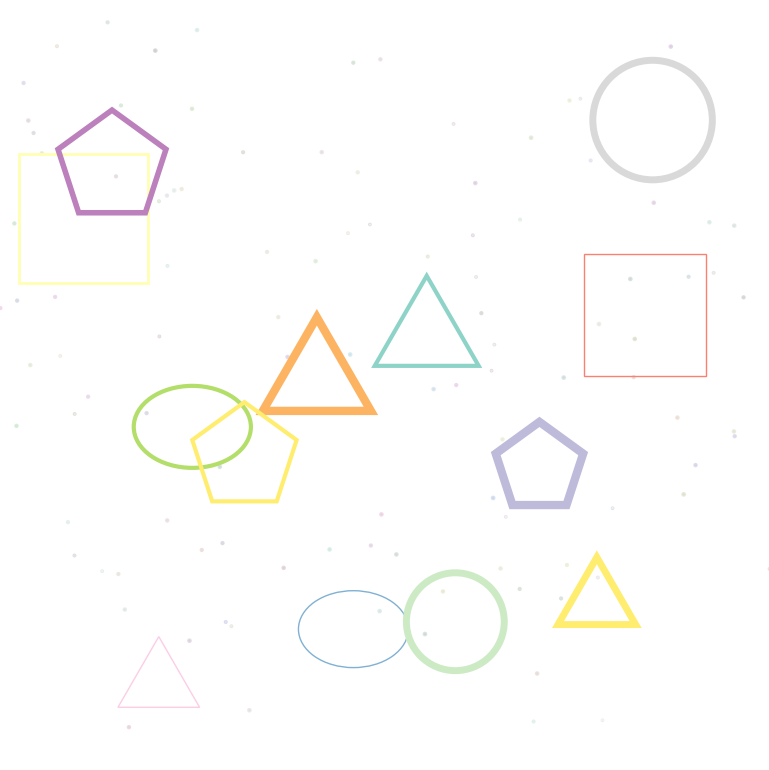[{"shape": "triangle", "thickness": 1.5, "radius": 0.39, "center": [0.554, 0.564]}, {"shape": "square", "thickness": 1, "radius": 0.42, "center": [0.109, 0.716]}, {"shape": "pentagon", "thickness": 3, "radius": 0.3, "center": [0.701, 0.392]}, {"shape": "square", "thickness": 0.5, "radius": 0.4, "center": [0.837, 0.591]}, {"shape": "oval", "thickness": 0.5, "radius": 0.36, "center": [0.459, 0.183]}, {"shape": "triangle", "thickness": 3, "radius": 0.41, "center": [0.411, 0.507]}, {"shape": "oval", "thickness": 1.5, "radius": 0.38, "center": [0.25, 0.446]}, {"shape": "triangle", "thickness": 0.5, "radius": 0.31, "center": [0.206, 0.112]}, {"shape": "circle", "thickness": 2.5, "radius": 0.39, "center": [0.848, 0.844]}, {"shape": "pentagon", "thickness": 2, "radius": 0.37, "center": [0.145, 0.783]}, {"shape": "circle", "thickness": 2.5, "radius": 0.32, "center": [0.591, 0.193]}, {"shape": "triangle", "thickness": 2.5, "radius": 0.29, "center": [0.775, 0.218]}, {"shape": "pentagon", "thickness": 1.5, "radius": 0.36, "center": [0.317, 0.407]}]